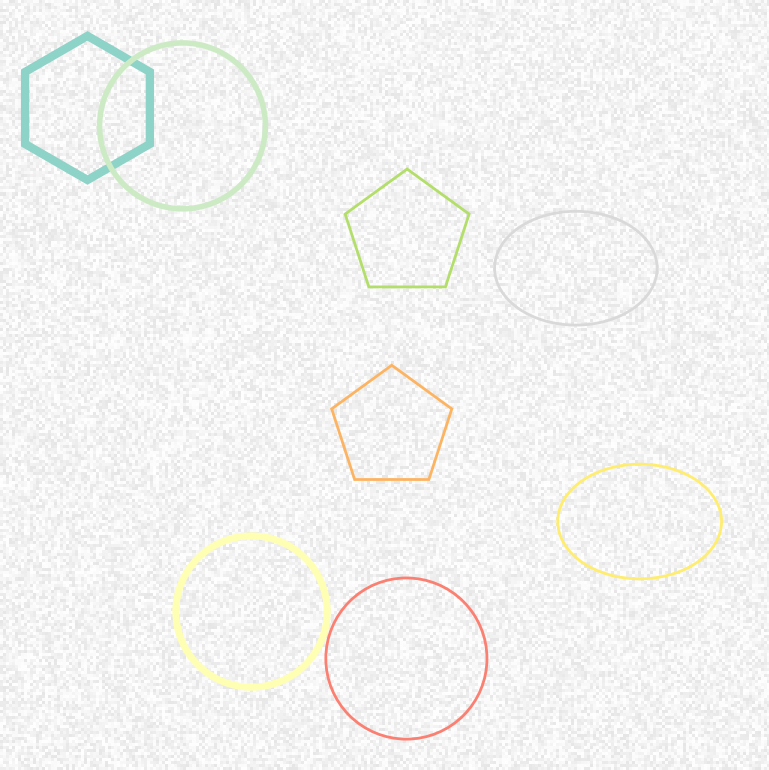[{"shape": "hexagon", "thickness": 3, "radius": 0.47, "center": [0.114, 0.86]}, {"shape": "circle", "thickness": 2.5, "radius": 0.49, "center": [0.327, 0.206]}, {"shape": "circle", "thickness": 1, "radius": 0.52, "center": [0.528, 0.145]}, {"shape": "pentagon", "thickness": 1, "radius": 0.41, "center": [0.509, 0.444]}, {"shape": "pentagon", "thickness": 1, "radius": 0.42, "center": [0.529, 0.696]}, {"shape": "oval", "thickness": 1, "radius": 0.53, "center": [0.748, 0.652]}, {"shape": "circle", "thickness": 2, "radius": 0.54, "center": [0.237, 0.837]}, {"shape": "oval", "thickness": 1, "radius": 0.53, "center": [0.831, 0.323]}]